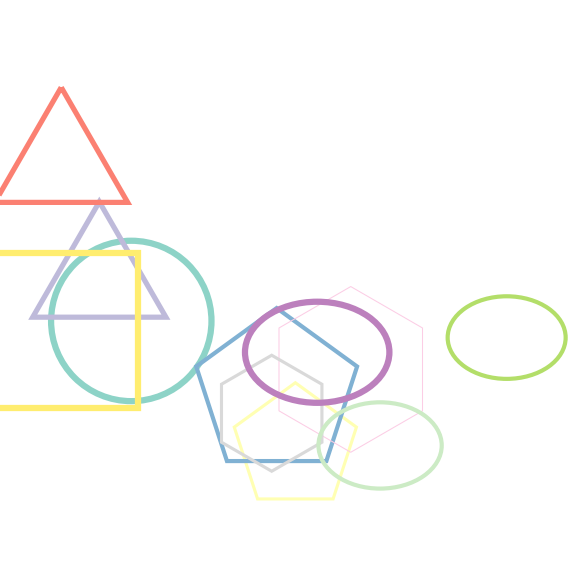[{"shape": "circle", "thickness": 3, "radius": 0.69, "center": [0.227, 0.443]}, {"shape": "pentagon", "thickness": 1.5, "radius": 0.56, "center": [0.511, 0.225]}, {"shape": "triangle", "thickness": 2.5, "radius": 0.67, "center": [0.172, 0.516]}, {"shape": "triangle", "thickness": 2.5, "radius": 0.66, "center": [0.106, 0.715]}, {"shape": "pentagon", "thickness": 2, "radius": 0.73, "center": [0.479, 0.319]}, {"shape": "oval", "thickness": 2, "radius": 0.51, "center": [0.877, 0.415]}, {"shape": "hexagon", "thickness": 0.5, "radius": 0.72, "center": [0.607, 0.359]}, {"shape": "hexagon", "thickness": 1.5, "radius": 0.5, "center": [0.47, 0.284]}, {"shape": "oval", "thickness": 3, "radius": 0.63, "center": [0.549, 0.389]}, {"shape": "oval", "thickness": 2, "radius": 0.53, "center": [0.658, 0.228]}, {"shape": "square", "thickness": 3, "radius": 0.67, "center": [0.104, 0.427]}]